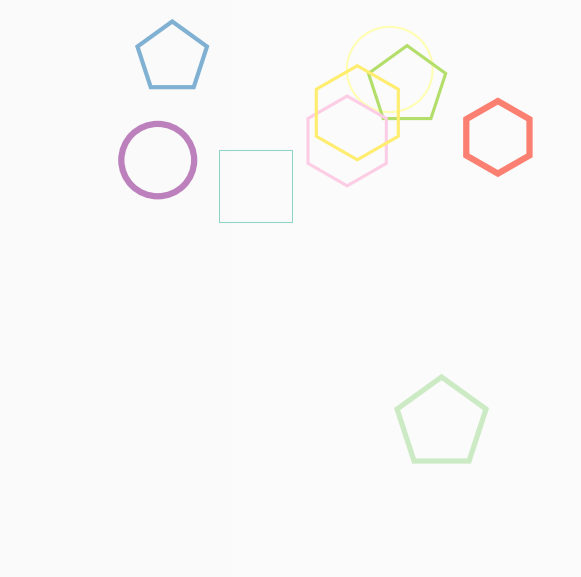[{"shape": "square", "thickness": 0.5, "radius": 0.31, "center": [0.439, 0.677]}, {"shape": "circle", "thickness": 1, "radius": 0.37, "center": [0.671, 0.879]}, {"shape": "hexagon", "thickness": 3, "radius": 0.31, "center": [0.857, 0.761]}, {"shape": "pentagon", "thickness": 2, "radius": 0.31, "center": [0.296, 0.899]}, {"shape": "pentagon", "thickness": 1.5, "radius": 0.35, "center": [0.7, 0.85]}, {"shape": "hexagon", "thickness": 1.5, "radius": 0.39, "center": [0.597, 0.755]}, {"shape": "circle", "thickness": 3, "radius": 0.31, "center": [0.271, 0.722]}, {"shape": "pentagon", "thickness": 2.5, "radius": 0.4, "center": [0.76, 0.266]}, {"shape": "hexagon", "thickness": 1.5, "radius": 0.41, "center": [0.615, 0.804]}]